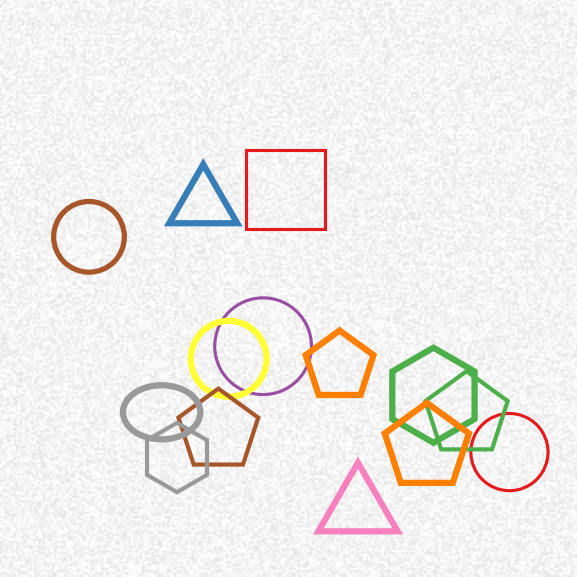[{"shape": "square", "thickness": 1.5, "radius": 0.34, "center": [0.494, 0.672]}, {"shape": "circle", "thickness": 1.5, "radius": 0.33, "center": [0.882, 0.216]}, {"shape": "triangle", "thickness": 3, "radius": 0.34, "center": [0.352, 0.647]}, {"shape": "pentagon", "thickness": 2, "radius": 0.37, "center": [0.808, 0.282]}, {"shape": "hexagon", "thickness": 3, "radius": 0.41, "center": [0.751, 0.315]}, {"shape": "circle", "thickness": 1.5, "radius": 0.42, "center": [0.456, 0.4]}, {"shape": "pentagon", "thickness": 3, "radius": 0.31, "center": [0.588, 0.365]}, {"shape": "pentagon", "thickness": 3, "radius": 0.38, "center": [0.739, 0.225]}, {"shape": "circle", "thickness": 3, "radius": 0.33, "center": [0.396, 0.378]}, {"shape": "pentagon", "thickness": 2, "radius": 0.36, "center": [0.378, 0.254]}, {"shape": "circle", "thickness": 2.5, "radius": 0.31, "center": [0.154, 0.589]}, {"shape": "triangle", "thickness": 3, "radius": 0.4, "center": [0.62, 0.119]}, {"shape": "hexagon", "thickness": 2, "radius": 0.3, "center": [0.307, 0.207]}, {"shape": "oval", "thickness": 3, "radius": 0.33, "center": [0.28, 0.285]}]